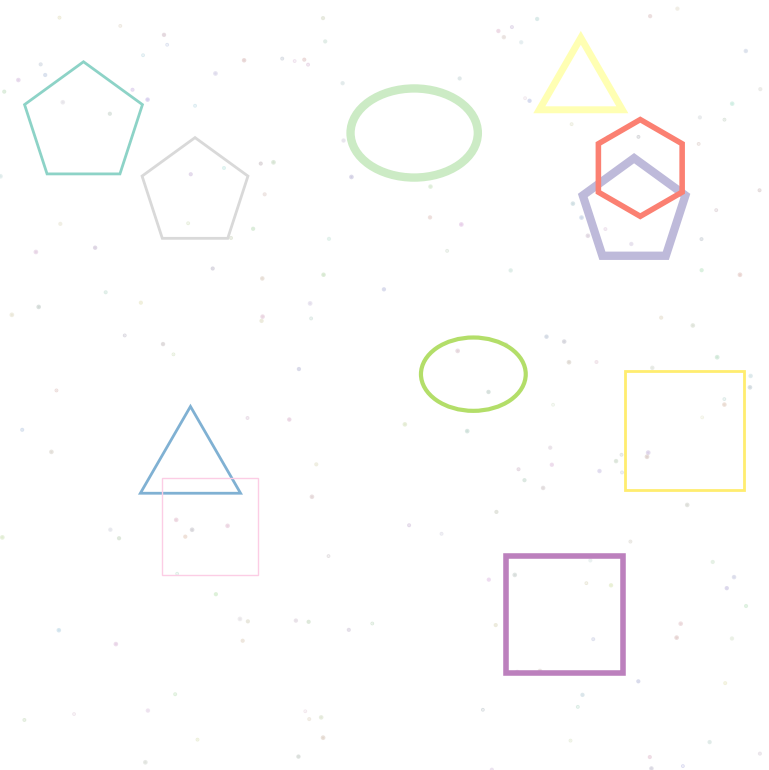[{"shape": "pentagon", "thickness": 1, "radius": 0.4, "center": [0.108, 0.839]}, {"shape": "triangle", "thickness": 2.5, "radius": 0.31, "center": [0.754, 0.889]}, {"shape": "pentagon", "thickness": 3, "radius": 0.35, "center": [0.824, 0.725]}, {"shape": "hexagon", "thickness": 2, "radius": 0.31, "center": [0.832, 0.782]}, {"shape": "triangle", "thickness": 1, "radius": 0.38, "center": [0.247, 0.397]}, {"shape": "oval", "thickness": 1.5, "radius": 0.34, "center": [0.615, 0.514]}, {"shape": "square", "thickness": 0.5, "radius": 0.31, "center": [0.273, 0.316]}, {"shape": "pentagon", "thickness": 1, "radius": 0.36, "center": [0.253, 0.749]}, {"shape": "square", "thickness": 2, "radius": 0.38, "center": [0.733, 0.202]}, {"shape": "oval", "thickness": 3, "radius": 0.41, "center": [0.538, 0.827]}, {"shape": "square", "thickness": 1, "radius": 0.39, "center": [0.889, 0.441]}]